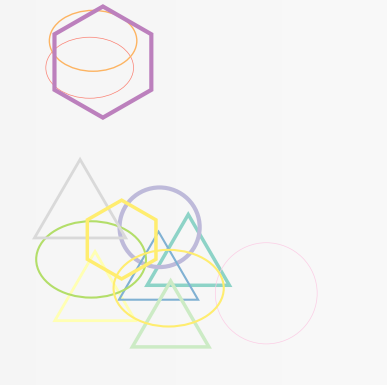[{"shape": "triangle", "thickness": 2.5, "radius": 0.61, "center": [0.486, 0.32]}, {"shape": "triangle", "thickness": 2, "radius": 0.6, "center": [0.245, 0.227]}, {"shape": "circle", "thickness": 3, "radius": 0.52, "center": [0.412, 0.41]}, {"shape": "oval", "thickness": 0.5, "radius": 0.57, "center": [0.231, 0.824]}, {"shape": "triangle", "thickness": 1.5, "radius": 0.59, "center": [0.409, 0.28]}, {"shape": "oval", "thickness": 1, "radius": 0.56, "center": [0.24, 0.894]}, {"shape": "oval", "thickness": 1.5, "radius": 0.71, "center": [0.235, 0.326]}, {"shape": "circle", "thickness": 0.5, "radius": 0.66, "center": [0.687, 0.238]}, {"shape": "triangle", "thickness": 2, "radius": 0.68, "center": [0.207, 0.45]}, {"shape": "hexagon", "thickness": 3, "radius": 0.72, "center": [0.266, 0.839]}, {"shape": "triangle", "thickness": 2.5, "radius": 0.57, "center": [0.44, 0.156]}, {"shape": "oval", "thickness": 1.5, "radius": 0.71, "center": [0.435, 0.251]}, {"shape": "hexagon", "thickness": 2.5, "radius": 0.51, "center": [0.314, 0.378]}]